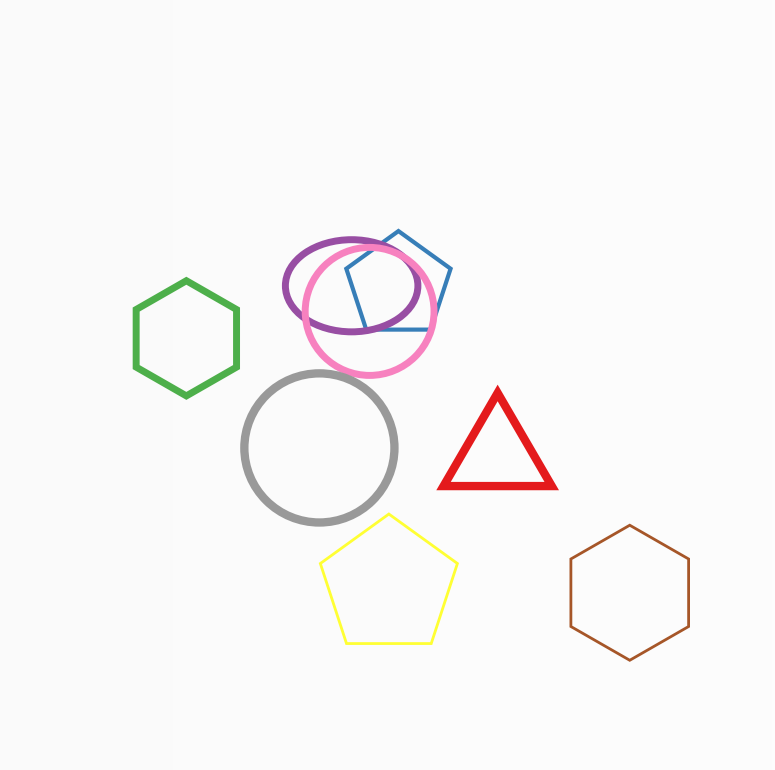[{"shape": "triangle", "thickness": 3, "radius": 0.4, "center": [0.642, 0.409]}, {"shape": "pentagon", "thickness": 1.5, "radius": 0.35, "center": [0.514, 0.629]}, {"shape": "hexagon", "thickness": 2.5, "radius": 0.37, "center": [0.24, 0.561]}, {"shape": "oval", "thickness": 2.5, "radius": 0.43, "center": [0.454, 0.629]}, {"shape": "pentagon", "thickness": 1, "radius": 0.46, "center": [0.502, 0.239]}, {"shape": "hexagon", "thickness": 1, "radius": 0.44, "center": [0.813, 0.23]}, {"shape": "circle", "thickness": 2.5, "radius": 0.42, "center": [0.477, 0.596]}, {"shape": "circle", "thickness": 3, "radius": 0.48, "center": [0.412, 0.418]}]